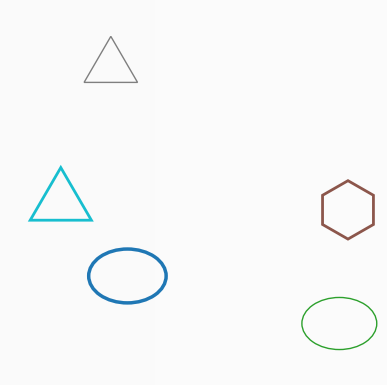[{"shape": "oval", "thickness": 2.5, "radius": 0.5, "center": [0.329, 0.283]}, {"shape": "oval", "thickness": 1, "radius": 0.48, "center": [0.876, 0.16]}, {"shape": "hexagon", "thickness": 2, "radius": 0.38, "center": [0.898, 0.455]}, {"shape": "triangle", "thickness": 1, "radius": 0.4, "center": [0.286, 0.826]}, {"shape": "triangle", "thickness": 2, "radius": 0.46, "center": [0.157, 0.474]}]